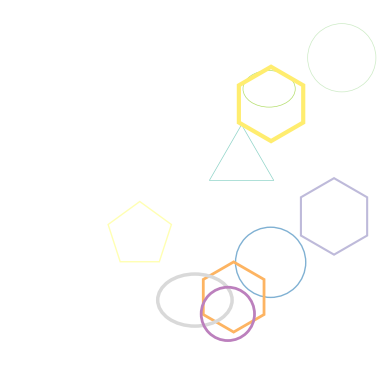[{"shape": "triangle", "thickness": 0.5, "radius": 0.48, "center": [0.627, 0.58]}, {"shape": "pentagon", "thickness": 1, "radius": 0.43, "center": [0.363, 0.39]}, {"shape": "hexagon", "thickness": 1.5, "radius": 0.5, "center": [0.868, 0.438]}, {"shape": "circle", "thickness": 1, "radius": 0.46, "center": [0.703, 0.319]}, {"shape": "hexagon", "thickness": 2, "radius": 0.46, "center": [0.607, 0.229]}, {"shape": "oval", "thickness": 0.5, "radius": 0.34, "center": [0.699, 0.769]}, {"shape": "oval", "thickness": 2.5, "radius": 0.48, "center": [0.506, 0.221]}, {"shape": "circle", "thickness": 2, "radius": 0.35, "center": [0.592, 0.185]}, {"shape": "circle", "thickness": 0.5, "radius": 0.44, "center": [0.888, 0.85]}, {"shape": "hexagon", "thickness": 3, "radius": 0.48, "center": [0.704, 0.73]}]